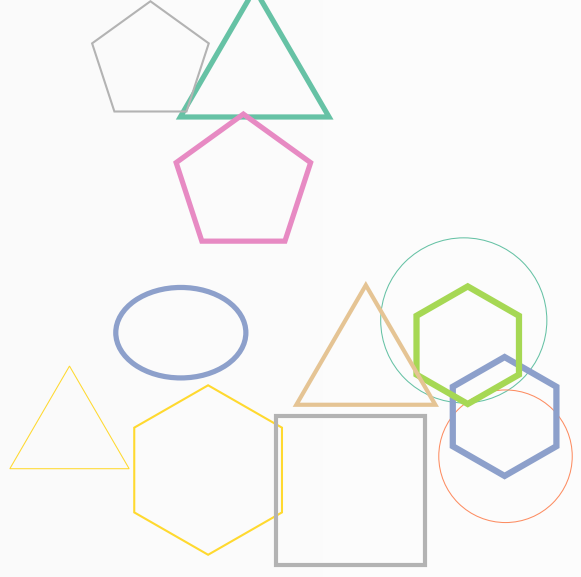[{"shape": "circle", "thickness": 0.5, "radius": 0.71, "center": [0.798, 0.444]}, {"shape": "triangle", "thickness": 2.5, "radius": 0.74, "center": [0.438, 0.87]}, {"shape": "circle", "thickness": 0.5, "radius": 0.57, "center": [0.87, 0.209]}, {"shape": "oval", "thickness": 2.5, "radius": 0.56, "center": [0.311, 0.423]}, {"shape": "hexagon", "thickness": 3, "radius": 0.51, "center": [0.868, 0.278]}, {"shape": "pentagon", "thickness": 2.5, "radius": 0.61, "center": [0.419, 0.68]}, {"shape": "hexagon", "thickness": 3, "radius": 0.51, "center": [0.805, 0.401]}, {"shape": "hexagon", "thickness": 1, "radius": 0.73, "center": [0.358, 0.185]}, {"shape": "triangle", "thickness": 0.5, "radius": 0.59, "center": [0.12, 0.247]}, {"shape": "triangle", "thickness": 2, "radius": 0.69, "center": [0.629, 0.367]}, {"shape": "pentagon", "thickness": 1, "radius": 0.53, "center": [0.259, 0.891]}, {"shape": "square", "thickness": 2, "radius": 0.64, "center": [0.603, 0.15]}]